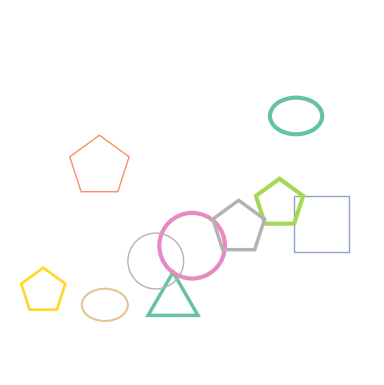[{"shape": "oval", "thickness": 3, "radius": 0.34, "center": [0.769, 0.699]}, {"shape": "triangle", "thickness": 2.5, "radius": 0.37, "center": [0.449, 0.218]}, {"shape": "pentagon", "thickness": 1, "radius": 0.41, "center": [0.258, 0.568]}, {"shape": "square", "thickness": 1, "radius": 0.36, "center": [0.834, 0.418]}, {"shape": "circle", "thickness": 3, "radius": 0.43, "center": [0.499, 0.362]}, {"shape": "pentagon", "thickness": 3, "radius": 0.32, "center": [0.726, 0.471]}, {"shape": "pentagon", "thickness": 2, "radius": 0.3, "center": [0.112, 0.244]}, {"shape": "oval", "thickness": 1.5, "radius": 0.3, "center": [0.272, 0.208]}, {"shape": "circle", "thickness": 1, "radius": 0.36, "center": [0.405, 0.322]}, {"shape": "pentagon", "thickness": 2.5, "radius": 0.35, "center": [0.62, 0.409]}]